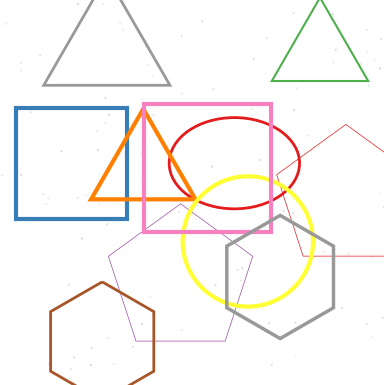[{"shape": "oval", "thickness": 2, "radius": 0.85, "center": [0.609, 0.576]}, {"shape": "pentagon", "thickness": 0.5, "radius": 0.95, "center": [0.898, 0.488]}, {"shape": "square", "thickness": 3, "radius": 0.72, "center": [0.185, 0.575]}, {"shape": "triangle", "thickness": 1.5, "radius": 0.72, "center": [0.831, 0.862]}, {"shape": "pentagon", "thickness": 0.5, "radius": 0.99, "center": [0.469, 0.273]}, {"shape": "triangle", "thickness": 3, "radius": 0.78, "center": [0.372, 0.561]}, {"shape": "circle", "thickness": 3, "radius": 0.85, "center": [0.644, 0.373]}, {"shape": "hexagon", "thickness": 2, "radius": 0.77, "center": [0.265, 0.113]}, {"shape": "square", "thickness": 3, "radius": 0.83, "center": [0.538, 0.563]}, {"shape": "triangle", "thickness": 2, "radius": 0.95, "center": [0.278, 0.873]}, {"shape": "hexagon", "thickness": 2.5, "radius": 0.8, "center": [0.728, 0.281]}]